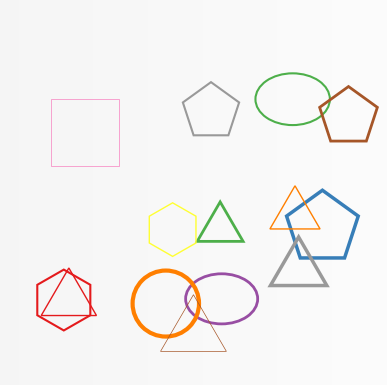[{"shape": "hexagon", "thickness": 1.5, "radius": 0.4, "center": [0.165, 0.221]}, {"shape": "triangle", "thickness": 1, "radius": 0.41, "center": [0.178, 0.222]}, {"shape": "pentagon", "thickness": 2.5, "radius": 0.49, "center": [0.832, 0.409]}, {"shape": "oval", "thickness": 1.5, "radius": 0.48, "center": [0.755, 0.742]}, {"shape": "triangle", "thickness": 2, "radius": 0.34, "center": [0.568, 0.407]}, {"shape": "oval", "thickness": 2, "radius": 0.46, "center": [0.572, 0.224]}, {"shape": "circle", "thickness": 3, "radius": 0.43, "center": [0.428, 0.212]}, {"shape": "triangle", "thickness": 1, "radius": 0.37, "center": [0.761, 0.443]}, {"shape": "hexagon", "thickness": 1, "radius": 0.35, "center": [0.445, 0.404]}, {"shape": "pentagon", "thickness": 2, "radius": 0.39, "center": [0.899, 0.697]}, {"shape": "triangle", "thickness": 0.5, "radius": 0.49, "center": [0.499, 0.136]}, {"shape": "square", "thickness": 0.5, "radius": 0.44, "center": [0.22, 0.656]}, {"shape": "pentagon", "thickness": 1.5, "radius": 0.38, "center": [0.545, 0.71]}, {"shape": "triangle", "thickness": 2.5, "radius": 0.42, "center": [0.771, 0.3]}]